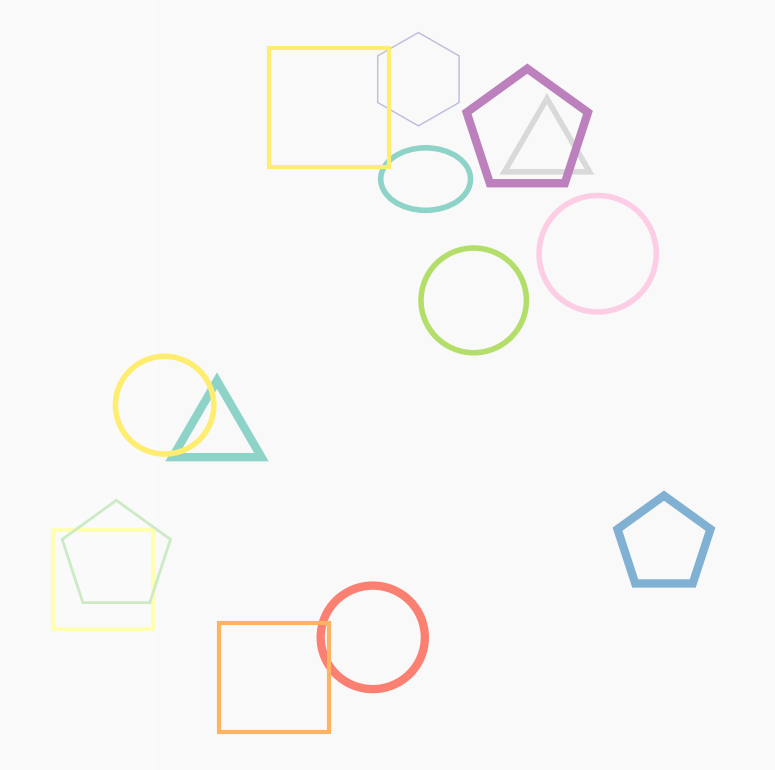[{"shape": "oval", "thickness": 2, "radius": 0.29, "center": [0.549, 0.767]}, {"shape": "triangle", "thickness": 3, "radius": 0.33, "center": [0.28, 0.439]}, {"shape": "square", "thickness": 1.5, "radius": 0.32, "center": [0.133, 0.247]}, {"shape": "hexagon", "thickness": 0.5, "radius": 0.3, "center": [0.54, 0.897]}, {"shape": "circle", "thickness": 3, "radius": 0.34, "center": [0.481, 0.172]}, {"shape": "pentagon", "thickness": 3, "radius": 0.32, "center": [0.857, 0.293]}, {"shape": "square", "thickness": 1.5, "radius": 0.35, "center": [0.354, 0.12]}, {"shape": "circle", "thickness": 2, "radius": 0.34, "center": [0.611, 0.61]}, {"shape": "circle", "thickness": 2, "radius": 0.38, "center": [0.771, 0.671]}, {"shape": "triangle", "thickness": 2, "radius": 0.32, "center": [0.706, 0.809]}, {"shape": "pentagon", "thickness": 3, "radius": 0.41, "center": [0.68, 0.829]}, {"shape": "pentagon", "thickness": 1, "radius": 0.37, "center": [0.15, 0.277]}, {"shape": "square", "thickness": 1.5, "radius": 0.39, "center": [0.424, 0.861]}, {"shape": "circle", "thickness": 2, "radius": 0.32, "center": [0.212, 0.474]}]